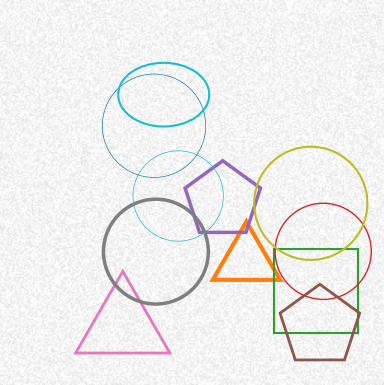[{"shape": "circle", "thickness": 0.5, "radius": 0.67, "center": [0.4, 0.673]}, {"shape": "triangle", "thickness": 3, "radius": 0.5, "center": [0.64, 0.324]}, {"shape": "square", "thickness": 1.5, "radius": 0.55, "center": [0.821, 0.244]}, {"shape": "circle", "thickness": 1, "radius": 0.62, "center": [0.839, 0.347]}, {"shape": "pentagon", "thickness": 2.5, "radius": 0.51, "center": [0.579, 0.48]}, {"shape": "pentagon", "thickness": 2, "radius": 0.54, "center": [0.831, 0.153]}, {"shape": "triangle", "thickness": 2, "radius": 0.71, "center": [0.319, 0.154]}, {"shape": "circle", "thickness": 2.5, "radius": 0.68, "center": [0.405, 0.346]}, {"shape": "circle", "thickness": 1.5, "radius": 0.74, "center": [0.807, 0.472]}, {"shape": "circle", "thickness": 0.5, "radius": 0.59, "center": [0.463, 0.491]}, {"shape": "oval", "thickness": 1.5, "radius": 0.59, "center": [0.425, 0.754]}]